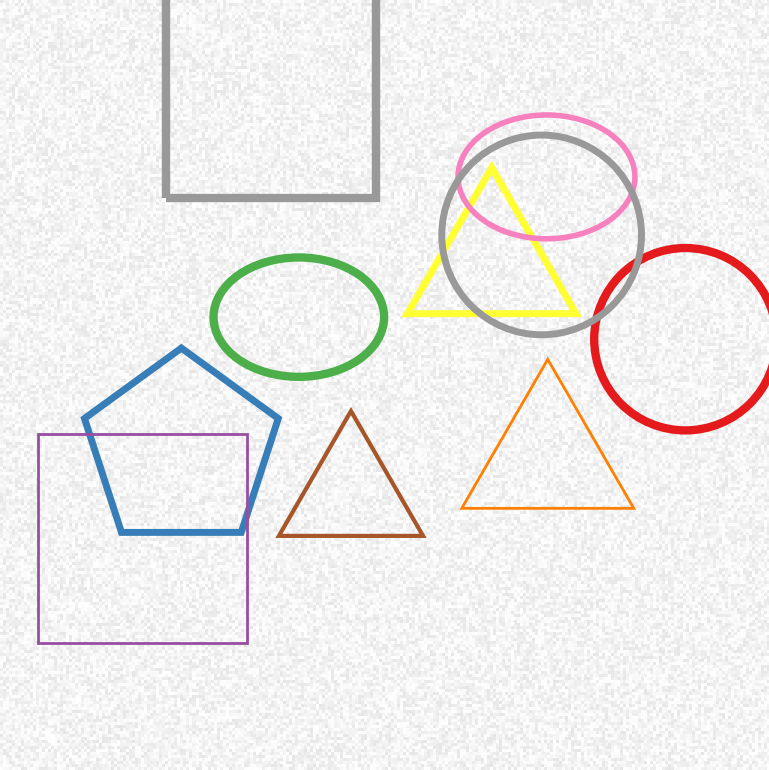[{"shape": "circle", "thickness": 3, "radius": 0.59, "center": [0.89, 0.559]}, {"shape": "pentagon", "thickness": 2.5, "radius": 0.66, "center": [0.236, 0.416]}, {"shape": "oval", "thickness": 3, "radius": 0.55, "center": [0.388, 0.588]}, {"shape": "square", "thickness": 1, "radius": 0.68, "center": [0.185, 0.3]}, {"shape": "triangle", "thickness": 1, "radius": 0.64, "center": [0.711, 0.404]}, {"shape": "triangle", "thickness": 2.5, "radius": 0.63, "center": [0.639, 0.656]}, {"shape": "triangle", "thickness": 1.5, "radius": 0.54, "center": [0.456, 0.358]}, {"shape": "oval", "thickness": 2, "radius": 0.57, "center": [0.71, 0.77]}, {"shape": "circle", "thickness": 2.5, "radius": 0.65, "center": [0.703, 0.695]}, {"shape": "square", "thickness": 3, "radius": 0.68, "center": [0.352, 0.879]}]